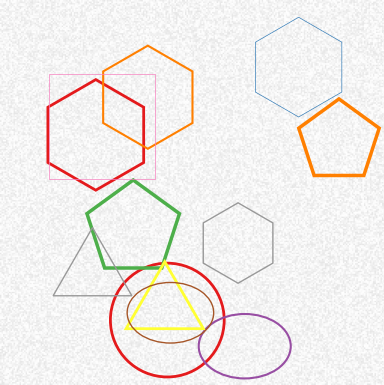[{"shape": "hexagon", "thickness": 2, "radius": 0.72, "center": [0.249, 0.65]}, {"shape": "circle", "thickness": 2, "radius": 0.74, "center": [0.435, 0.169]}, {"shape": "hexagon", "thickness": 0.5, "radius": 0.65, "center": [0.776, 0.826]}, {"shape": "pentagon", "thickness": 2.5, "radius": 0.63, "center": [0.346, 0.406]}, {"shape": "oval", "thickness": 1.5, "radius": 0.6, "center": [0.636, 0.101]}, {"shape": "pentagon", "thickness": 2.5, "radius": 0.55, "center": [0.88, 0.633]}, {"shape": "hexagon", "thickness": 1.5, "radius": 0.67, "center": [0.384, 0.748]}, {"shape": "triangle", "thickness": 2, "radius": 0.58, "center": [0.428, 0.204]}, {"shape": "oval", "thickness": 1, "radius": 0.56, "center": [0.443, 0.188]}, {"shape": "square", "thickness": 0.5, "radius": 0.69, "center": [0.265, 0.671]}, {"shape": "hexagon", "thickness": 1, "radius": 0.52, "center": [0.618, 0.369]}, {"shape": "triangle", "thickness": 1, "radius": 0.59, "center": [0.24, 0.291]}]